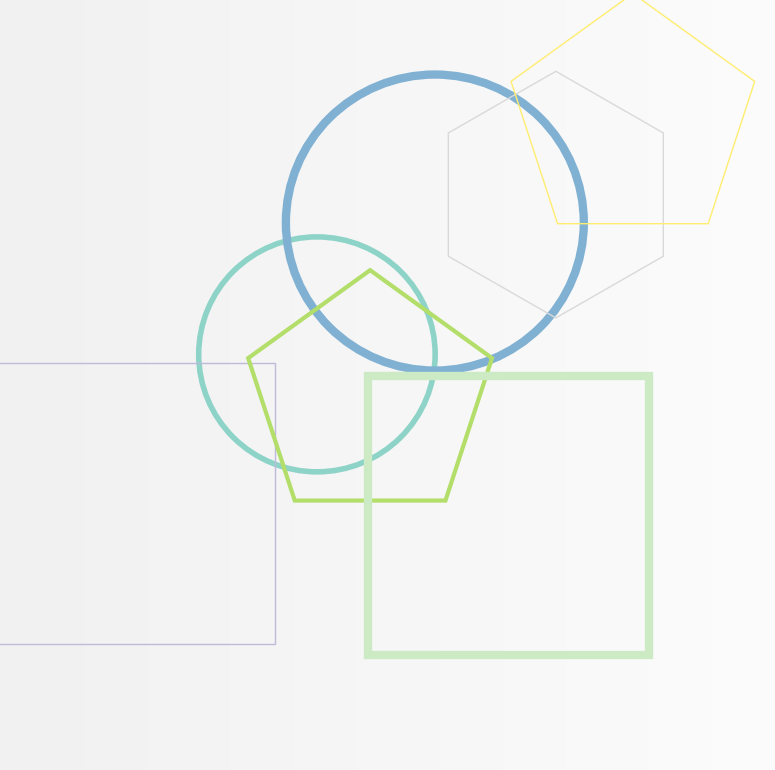[{"shape": "circle", "thickness": 2, "radius": 0.76, "center": [0.409, 0.54]}, {"shape": "square", "thickness": 0.5, "radius": 0.91, "center": [0.172, 0.346]}, {"shape": "circle", "thickness": 3, "radius": 0.96, "center": [0.561, 0.711]}, {"shape": "pentagon", "thickness": 1.5, "radius": 0.83, "center": [0.478, 0.484]}, {"shape": "hexagon", "thickness": 0.5, "radius": 0.8, "center": [0.717, 0.747]}, {"shape": "square", "thickness": 3, "radius": 0.91, "center": [0.656, 0.331]}, {"shape": "pentagon", "thickness": 0.5, "radius": 0.83, "center": [0.817, 0.843]}]